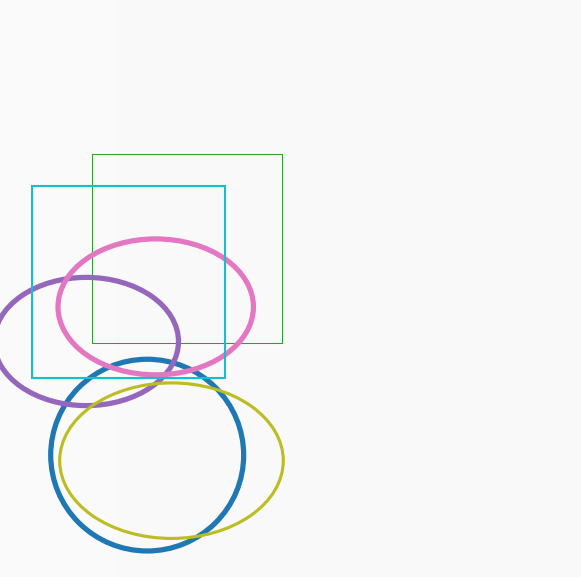[{"shape": "circle", "thickness": 2.5, "radius": 0.83, "center": [0.253, 0.211]}, {"shape": "square", "thickness": 0.5, "radius": 0.82, "center": [0.322, 0.568]}, {"shape": "oval", "thickness": 2.5, "radius": 0.79, "center": [0.148, 0.408]}, {"shape": "oval", "thickness": 2.5, "radius": 0.84, "center": [0.268, 0.468]}, {"shape": "oval", "thickness": 1.5, "radius": 0.96, "center": [0.295, 0.201]}, {"shape": "square", "thickness": 1, "radius": 0.83, "center": [0.221, 0.511]}]